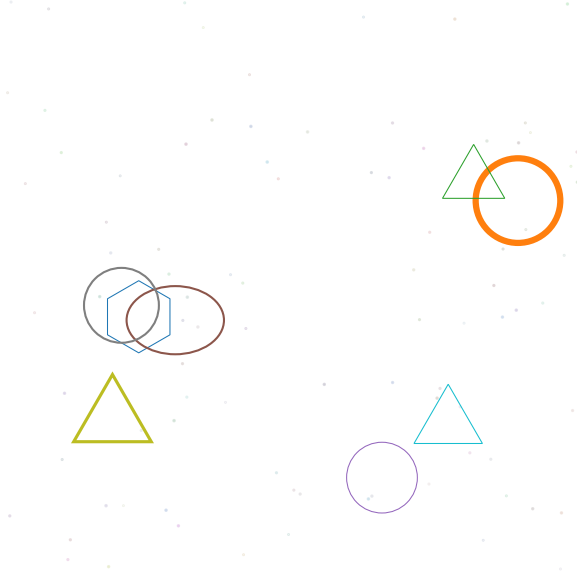[{"shape": "hexagon", "thickness": 0.5, "radius": 0.31, "center": [0.24, 0.451]}, {"shape": "circle", "thickness": 3, "radius": 0.37, "center": [0.897, 0.652]}, {"shape": "triangle", "thickness": 0.5, "radius": 0.31, "center": [0.82, 0.687]}, {"shape": "circle", "thickness": 0.5, "radius": 0.31, "center": [0.661, 0.172]}, {"shape": "oval", "thickness": 1, "radius": 0.42, "center": [0.304, 0.445]}, {"shape": "circle", "thickness": 1, "radius": 0.32, "center": [0.21, 0.47]}, {"shape": "triangle", "thickness": 1.5, "radius": 0.39, "center": [0.195, 0.273]}, {"shape": "triangle", "thickness": 0.5, "radius": 0.34, "center": [0.776, 0.265]}]